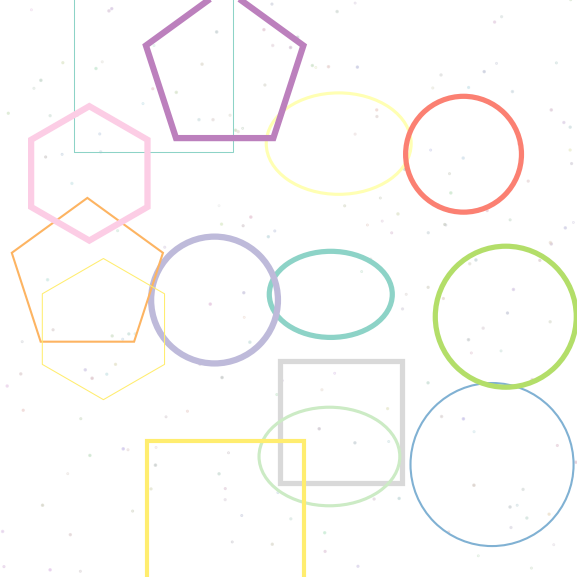[{"shape": "oval", "thickness": 2.5, "radius": 0.53, "center": [0.573, 0.489]}, {"shape": "square", "thickness": 0.5, "radius": 0.69, "center": [0.266, 0.874]}, {"shape": "oval", "thickness": 1.5, "radius": 0.63, "center": [0.587, 0.75]}, {"shape": "circle", "thickness": 3, "radius": 0.55, "center": [0.372, 0.48]}, {"shape": "circle", "thickness": 2.5, "radius": 0.5, "center": [0.803, 0.732]}, {"shape": "circle", "thickness": 1, "radius": 0.71, "center": [0.852, 0.195]}, {"shape": "pentagon", "thickness": 1, "radius": 0.69, "center": [0.151, 0.519]}, {"shape": "circle", "thickness": 2.5, "radius": 0.61, "center": [0.876, 0.451]}, {"shape": "hexagon", "thickness": 3, "radius": 0.58, "center": [0.155, 0.699]}, {"shape": "square", "thickness": 2.5, "radius": 0.53, "center": [0.59, 0.269]}, {"shape": "pentagon", "thickness": 3, "radius": 0.72, "center": [0.389, 0.876]}, {"shape": "oval", "thickness": 1.5, "radius": 0.61, "center": [0.57, 0.209]}, {"shape": "square", "thickness": 2, "radius": 0.68, "center": [0.39, 0.1]}, {"shape": "hexagon", "thickness": 0.5, "radius": 0.61, "center": [0.179, 0.429]}]